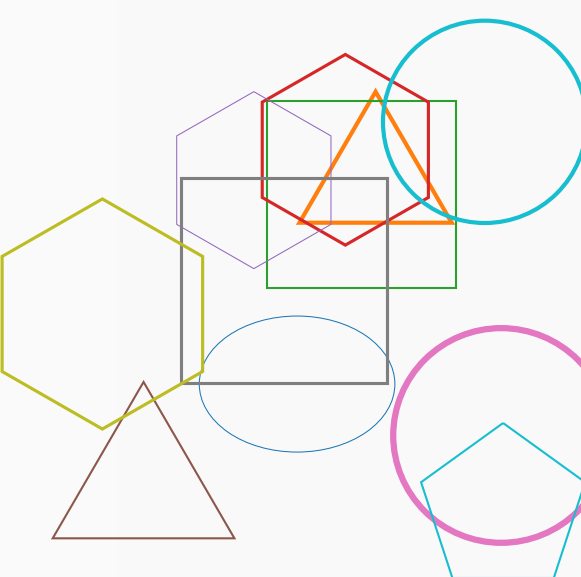[{"shape": "oval", "thickness": 0.5, "radius": 0.84, "center": [0.511, 0.334]}, {"shape": "triangle", "thickness": 2, "radius": 0.76, "center": [0.646, 0.689]}, {"shape": "square", "thickness": 1, "radius": 0.81, "center": [0.622, 0.663]}, {"shape": "hexagon", "thickness": 1.5, "radius": 0.83, "center": [0.594, 0.74]}, {"shape": "hexagon", "thickness": 0.5, "radius": 0.77, "center": [0.437, 0.687]}, {"shape": "triangle", "thickness": 1, "radius": 0.9, "center": [0.247, 0.157]}, {"shape": "circle", "thickness": 3, "radius": 0.93, "center": [0.862, 0.245]}, {"shape": "square", "thickness": 1.5, "radius": 0.88, "center": [0.488, 0.513]}, {"shape": "hexagon", "thickness": 1.5, "radius": 1.0, "center": [0.176, 0.455]}, {"shape": "pentagon", "thickness": 1, "radius": 0.74, "center": [0.866, 0.118]}, {"shape": "circle", "thickness": 2, "radius": 0.88, "center": [0.834, 0.788]}]